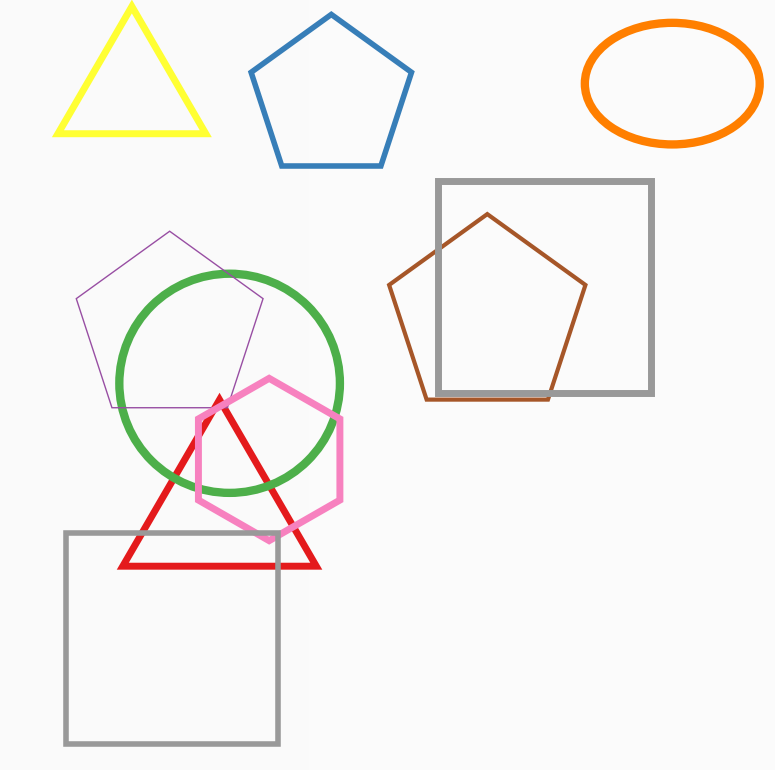[{"shape": "triangle", "thickness": 2.5, "radius": 0.72, "center": [0.283, 0.337]}, {"shape": "pentagon", "thickness": 2, "radius": 0.54, "center": [0.428, 0.872]}, {"shape": "circle", "thickness": 3, "radius": 0.71, "center": [0.296, 0.502]}, {"shape": "pentagon", "thickness": 0.5, "radius": 0.63, "center": [0.219, 0.573]}, {"shape": "oval", "thickness": 3, "radius": 0.56, "center": [0.867, 0.891]}, {"shape": "triangle", "thickness": 2.5, "radius": 0.55, "center": [0.17, 0.881]}, {"shape": "pentagon", "thickness": 1.5, "radius": 0.67, "center": [0.629, 0.589]}, {"shape": "hexagon", "thickness": 2.5, "radius": 0.53, "center": [0.347, 0.403]}, {"shape": "square", "thickness": 2.5, "radius": 0.69, "center": [0.703, 0.627]}, {"shape": "square", "thickness": 2, "radius": 0.69, "center": [0.222, 0.17]}]